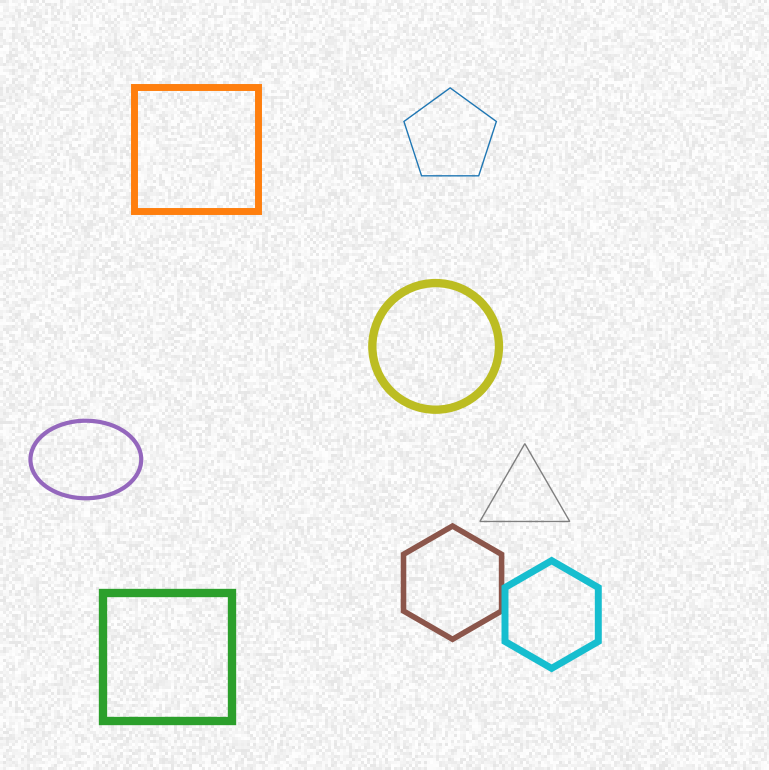[{"shape": "pentagon", "thickness": 0.5, "radius": 0.32, "center": [0.585, 0.823]}, {"shape": "square", "thickness": 2.5, "radius": 0.4, "center": [0.254, 0.806]}, {"shape": "square", "thickness": 3, "radius": 0.42, "center": [0.218, 0.147]}, {"shape": "oval", "thickness": 1.5, "radius": 0.36, "center": [0.111, 0.403]}, {"shape": "hexagon", "thickness": 2, "radius": 0.37, "center": [0.588, 0.243]}, {"shape": "triangle", "thickness": 0.5, "radius": 0.34, "center": [0.682, 0.356]}, {"shape": "circle", "thickness": 3, "radius": 0.41, "center": [0.566, 0.55]}, {"shape": "hexagon", "thickness": 2.5, "radius": 0.35, "center": [0.716, 0.202]}]